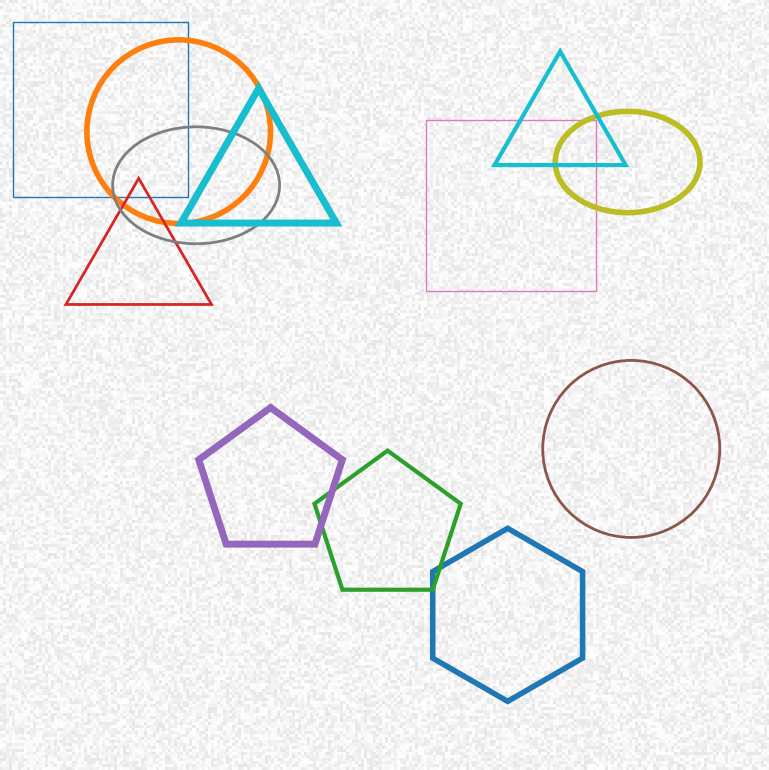[{"shape": "hexagon", "thickness": 2, "radius": 0.56, "center": [0.659, 0.201]}, {"shape": "square", "thickness": 0.5, "radius": 0.57, "center": [0.13, 0.858]}, {"shape": "circle", "thickness": 2, "radius": 0.6, "center": [0.232, 0.829]}, {"shape": "pentagon", "thickness": 1.5, "radius": 0.5, "center": [0.503, 0.315]}, {"shape": "triangle", "thickness": 1, "radius": 0.55, "center": [0.18, 0.659]}, {"shape": "pentagon", "thickness": 2.5, "radius": 0.49, "center": [0.351, 0.373]}, {"shape": "circle", "thickness": 1, "radius": 0.57, "center": [0.82, 0.417]}, {"shape": "square", "thickness": 0.5, "radius": 0.55, "center": [0.664, 0.733]}, {"shape": "oval", "thickness": 1, "radius": 0.54, "center": [0.255, 0.759]}, {"shape": "oval", "thickness": 2, "radius": 0.47, "center": [0.815, 0.79]}, {"shape": "triangle", "thickness": 1.5, "radius": 0.49, "center": [0.727, 0.835]}, {"shape": "triangle", "thickness": 2.5, "radius": 0.58, "center": [0.336, 0.769]}]